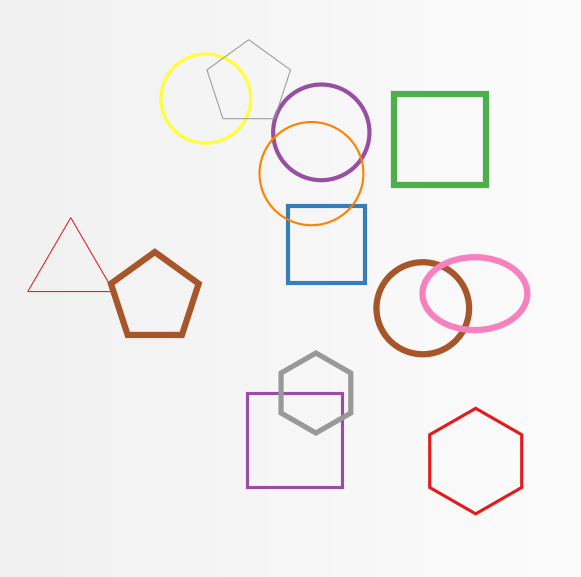[{"shape": "triangle", "thickness": 0.5, "radius": 0.43, "center": [0.122, 0.537]}, {"shape": "hexagon", "thickness": 1.5, "radius": 0.46, "center": [0.818, 0.201]}, {"shape": "square", "thickness": 2, "radius": 0.33, "center": [0.562, 0.576]}, {"shape": "square", "thickness": 3, "radius": 0.4, "center": [0.757, 0.758]}, {"shape": "square", "thickness": 1.5, "radius": 0.41, "center": [0.506, 0.237]}, {"shape": "circle", "thickness": 2, "radius": 0.41, "center": [0.553, 0.77]}, {"shape": "circle", "thickness": 1, "radius": 0.45, "center": [0.536, 0.698]}, {"shape": "circle", "thickness": 1.5, "radius": 0.39, "center": [0.354, 0.828]}, {"shape": "circle", "thickness": 3, "radius": 0.4, "center": [0.727, 0.465]}, {"shape": "pentagon", "thickness": 3, "radius": 0.4, "center": [0.266, 0.483]}, {"shape": "oval", "thickness": 3, "radius": 0.45, "center": [0.817, 0.491]}, {"shape": "pentagon", "thickness": 0.5, "radius": 0.38, "center": [0.428, 0.855]}, {"shape": "hexagon", "thickness": 2.5, "radius": 0.35, "center": [0.544, 0.319]}]